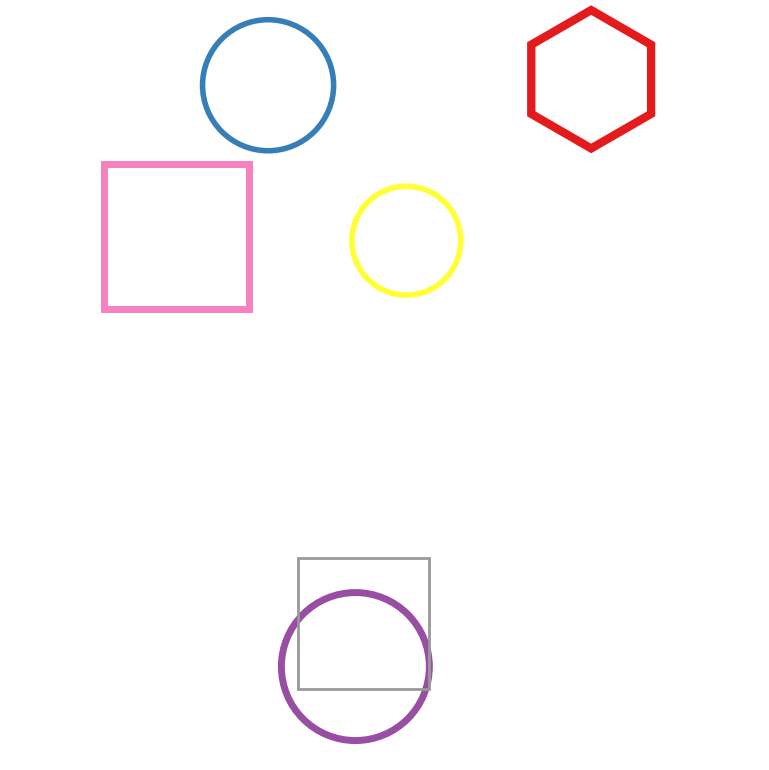[{"shape": "hexagon", "thickness": 3, "radius": 0.45, "center": [0.768, 0.897]}, {"shape": "circle", "thickness": 2, "radius": 0.43, "center": [0.348, 0.889]}, {"shape": "circle", "thickness": 2.5, "radius": 0.48, "center": [0.462, 0.134]}, {"shape": "circle", "thickness": 2, "radius": 0.35, "center": [0.528, 0.687]}, {"shape": "square", "thickness": 2.5, "radius": 0.47, "center": [0.229, 0.693]}, {"shape": "square", "thickness": 1, "radius": 0.42, "center": [0.472, 0.19]}]